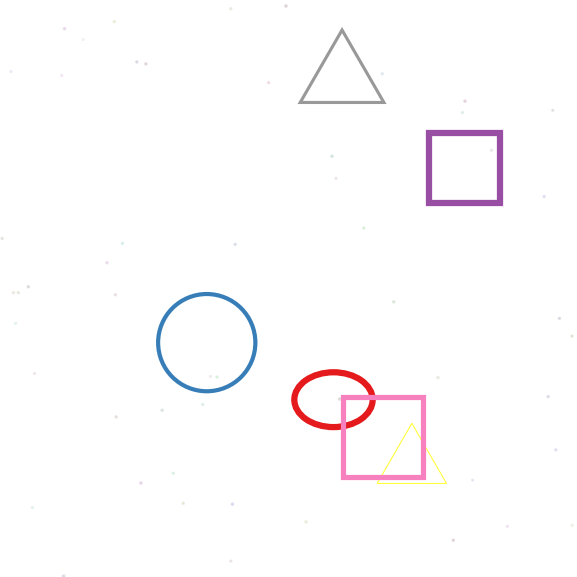[{"shape": "oval", "thickness": 3, "radius": 0.34, "center": [0.577, 0.307]}, {"shape": "circle", "thickness": 2, "radius": 0.42, "center": [0.358, 0.406]}, {"shape": "square", "thickness": 3, "radius": 0.3, "center": [0.804, 0.709]}, {"shape": "triangle", "thickness": 0.5, "radius": 0.35, "center": [0.713, 0.197]}, {"shape": "square", "thickness": 2.5, "radius": 0.35, "center": [0.663, 0.243]}, {"shape": "triangle", "thickness": 1.5, "radius": 0.42, "center": [0.592, 0.864]}]